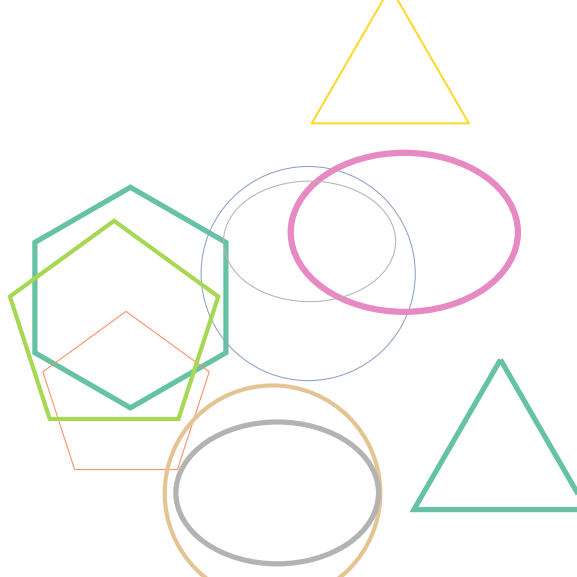[{"shape": "triangle", "thickness": 2.5, "radius": 0.87, "center": [0.867, 0.203]}, {"shape": "hexagon", "thickness": 2.5, "radius": 0.95, "center": [0.226, 0.484]}, {"shape": "pentagon", "thickness": 0.5, "radius": 0.76, "center": [0.218, 0.308]}, {"shape": "circle", "thickness": 0.5, "radius": 0.93, "center": [0.534, 0.525]}, {"shape": "oval", "thickness": 3, "radius": 0.98, "center": [0.7, 0.597]}, {"shape": "pentagon", "thickness": 2, "radius": 0.95, "center": [0.198, 0.427]}, {"shape": "triangle", "thickness": 1, "radius": 0.78, "center": [0.676, 0.864]}, {"shape": "circle", "thickness": 2, "radius": 0.93, "center": [0.472, 0.145]}, {"shape": "oval", "thickness": 2.5, "radius": 0.88, "center": [0.48, 0.146]}, {"shape": "oval", "thickness": 0.5, "radius": 0.75, "center": [0.536, 0.581]}]